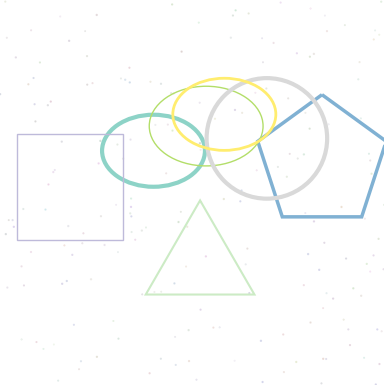[{"shape": "oval", "thickness": 3, "radius": 0.67, "center": [0.399, 0.608]}, {"shape": "square", "thickness": 1, "radius": 0.69, "center": [0.181, 0.515]}, {"shape": "pentagon", "thickness": 2.5, "radius": 0.88, "center": [0.836, 0.579]}, {"shape": "oval", "thickness": 1, "radius": 0.74, "center": [0.535, 0.673]}, {"shape": "circle", "thickness": 3, "radius": 0.78, "center": [0.693, 0.641]}, {"shape": "triangle", "thickness": 1.5, "radius": 0.81, "center": [0.52, 0.316]}, {"shape": "oval", "thickness": 2, "radius": 0.67, "center": [0.583, 0.703]}]